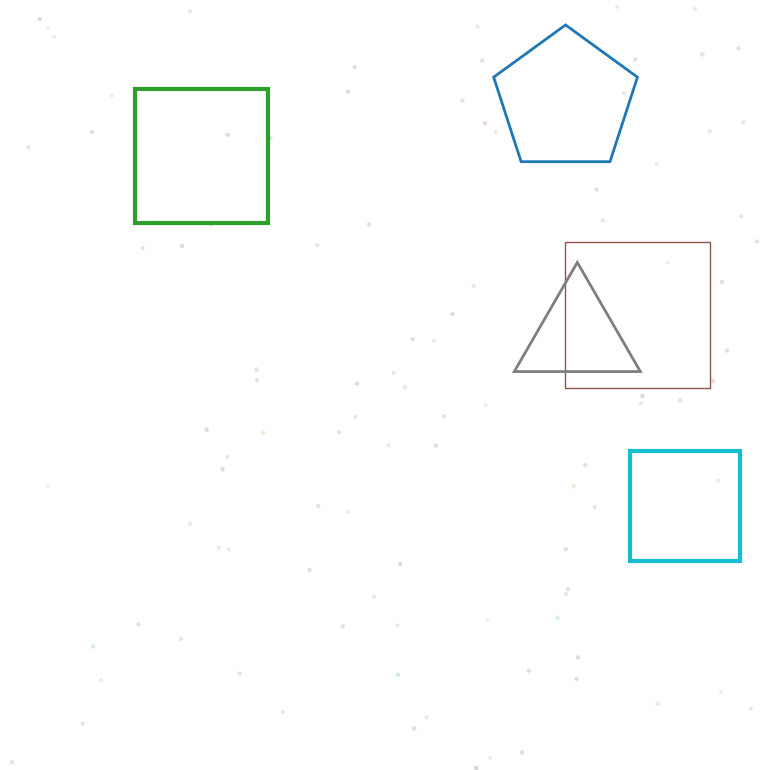[{"shape": "pentagon", "thickness": 1, "radius": 0.49, "center": [0.734, 0.869]}, {"shape": "square", "thickness": 1.5, "radius": 0.43, "center": [0.262, 0.797]}, {"shape": "square", "thickness": 0.5, "radius": 0.47, "center": [0.828, 0.591]}, {"shape": "triangle", "thickness": 1, "radius": 0.47, "center": [0.75, 0.565]}, {"shape": "square", "thickness": 1.5, "radius": 0.36, "center": [0.89, 0.343]}]